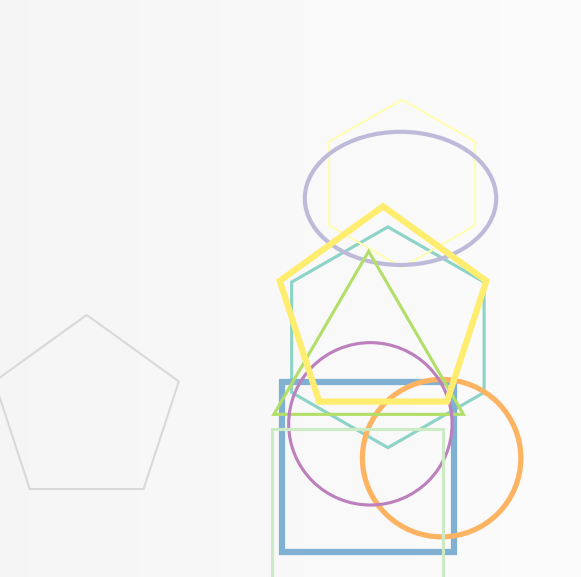[{"shape": "hexagon", "thickness": 1.5, "radius": 0.96, "center": [0.667, 0.415]}, {"shape": "hexagon", "thickness": 1, "radius": 0.73, "center": [0.692, 0.681]}, {"shape": "oval", "thickness": 2, "radius": 0.82, "center": [0.689, 0.656]}, {"shape": "square", "thickness": 3, "radius": 0.74, "center": [0.633, 0.19]}, {"shape": "circle", "thickness": 2.5, "radius": 0.68, "center": [0.76, 0.206]}, {"shape": "triangle", "thickness": 1.5, "radius": 0.94, "center": [0.634, 0.376]}, {"shape": "pentagon", "thickness": 1, "radius": 0.83, "center": [0.149, 0.287]}, {"shape": "circle", "thickness": 1.5, "radius": 0.7, "center": [0.637, 0.265]}, {"shape": "square", "thickness": 1.5, "radius": 0.74, "center": [0.615, 0.108]}, {"shape": "pentagon", "thickness": 3, "radius": 0.93, "center": [0.659, 0.455]}]